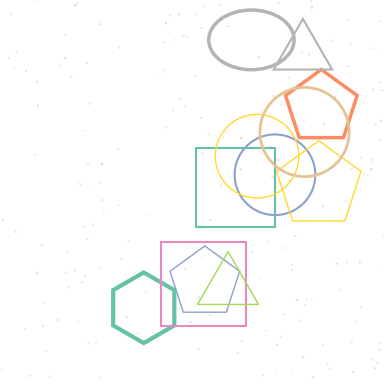[{"shape": "hexagon", "thickness": 3, "radius": 0.46, "center": [0.373, 0.201]}, {"shape": "square", "thickness": 1.5, "radius": 0.52, "center": [0.611, 0.512]}, {"shape": "pentagon", "thickness": 2.5, "radius": 0.49, "center": [0.835, 0.722]}, {"shape": "circle", "thickness": 1.5, "radius": 0.52, "center": [0.714, 0.546]}, {"shape": "pentagon", "thickness": 1, "radius": 0.48, "center": [0.532, 0.266]}, {"shape": "square", "thickness": 1.5, "radius": 0.55, "center": [0.528, 0.262]}, {"shape": "triangle", "thickness": 1, "radius": 0.46, "center": [0.592, 0.255]}, {"shape": "circle", "thickness": 1, "radius": 0.54, "center": [0.668, 0.594]}, {"shape": "pentagon", "thickness": 1, "radius": 0.58, "center": [0.828, 0.519]}, {"shape": "circle", "thickness": 2, "radius": 0.58, "center": [0.791, 0.657]}, {"shape": "oval", "thickness": 2.5, "radius": 0.55, "center": [0.653, 0.896]}, {"shape": "triangle", "thickness": 1.5, "radius": 0.44, "center": [0.787, 0.863]}]